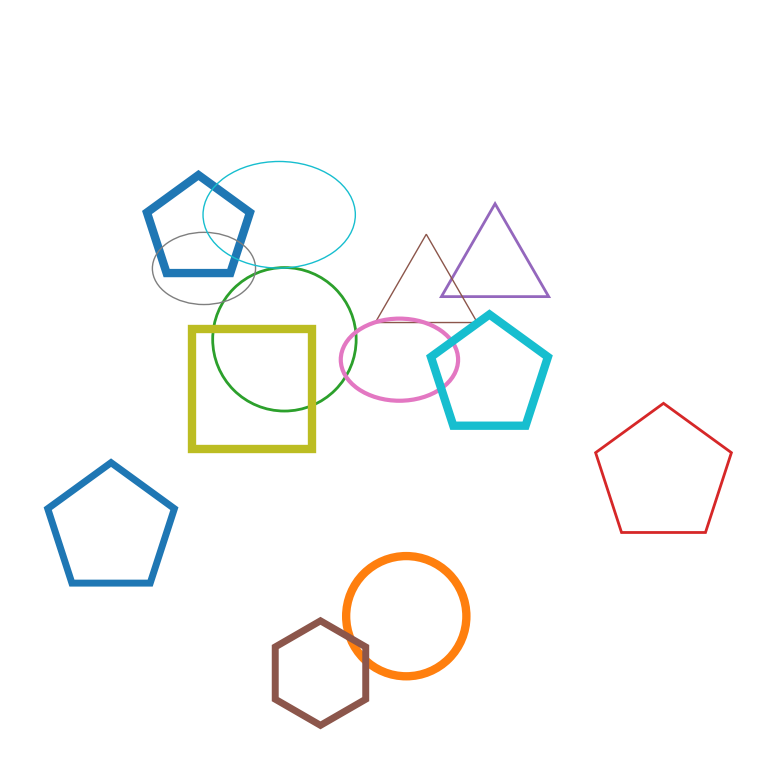[{"shape": "pentagon", "thickness": 2.5, "radius": 0.43, "center": [0.144, 0.313]}, {"shape": "pentagon", "thickness": 3, "radius": 0.35, "center": [0.258, 0.702]}, {"shape": "circle", "thickness": 3, "radius": 0.39, "center": [0.528, 0.2]}, {"shape": "circle", "thickness": 1, "radius": 0.47, "center": [0.369, 0.559]}, {"shape": "pentagon", "thickness": 1, "radius": 0.46, "center": [0.862, 0.383]}, {"shape": "triangle", "thickness": 1, "radius": 0.4, "center": [0.643, 0.655]}, {"shape": "triangle", "thickness": 0.5, "radius": 0.38, "center": [0.554, 0.619]}, {"shape": "hexagon", "thickness": 2.5, "radius": 0.34, "center": [0.416, 0.126]}, {"shape": "oval", "thickness": 1.5, "radius": 0.38, "center": [0.519, 0.533]}, {"shape": "oval", "thickness": 0.5, "radius": 0.33, "center": [0.265, 0.651]}, {"shape": "square", "thickness": 3, "radius": 0.39, "center": [0.327, 0.495]}, {"shape": "oval", "thickness": 0.5, "radius": 0.49, "center": [0.363, 0.721]}, {"shape": "pentagon", "thickness": 3, "radius": 0.4, "center": [0.636, 0.512]}]